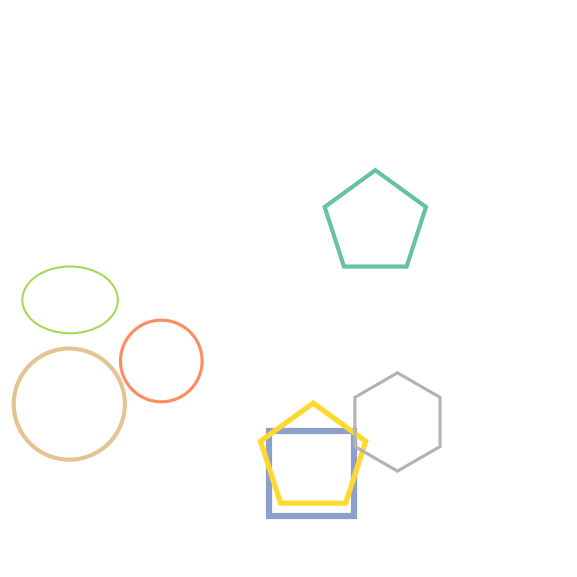[{"shape": "pentagon", "thickness": 2, "radius": 0.46, "center": [0.65, 0.612]}, {"shape": "circle", "thickness": 1.5, "radius": 0.35, "center": [0.279, 0.374]}, {"shape": "square", "thickness": 3, "radius": 0.37, "center": [0.539, 0.179]}, {"shape": "oval", "thickness": 1, "radius": 0.41, "center": [0.121, 0.48]}, {"shape": "pentagon", "thickness": 2.5, "radius": 0.48, "center": [0.542, 0.205]}, {"shape": "circle", "thickness": 2, "radius": 0.48, "center": [0.12, 0.299]}, {"shape": "hexagon", "thickness": 1.5, "radius": 0.43, "center": [0.688, 0.268]}]